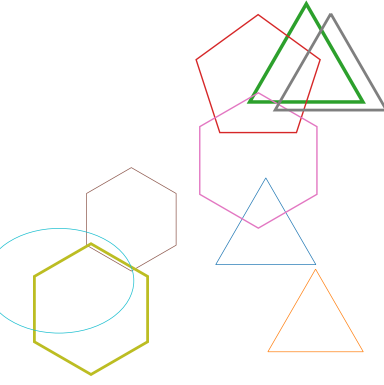[{"shape": "triangle", "thickness": 0.5, "radius": 0.75, "center": [0.69, 0.388]}, {"shape": "triangle", "thickness": 0.5, "radius": 0.72, "center": [0.82, 0.158]}, {"shape": "triangle", "thickness": 2.5, "radius": 0.85, "center": [0.796, 0.82]}, {"shape": "pentagon", "thickness": 1, "radius": 0.85, "center": [0.67, 0.793]}, {"shape": "hexagon", "thickness": 0.5, "radius": 0.67, "center": [0.341, 0.43]}, {"shape": "hexagon", "thickness": 1, "radius": 0.88, "center": [0.671, 0.583]}, {"shape": "triangle", "thickness": 2, "radius": 0.83, "center": [0.859, 0.798]}, {"shape": "hexagon", "thickness": 2, "radius": 0.85, "center": [0.236, 0.197]}, {"shape": "oval", "thickness": 0.5, "radius": 0.97, "center": [0.153, 0.271]}]